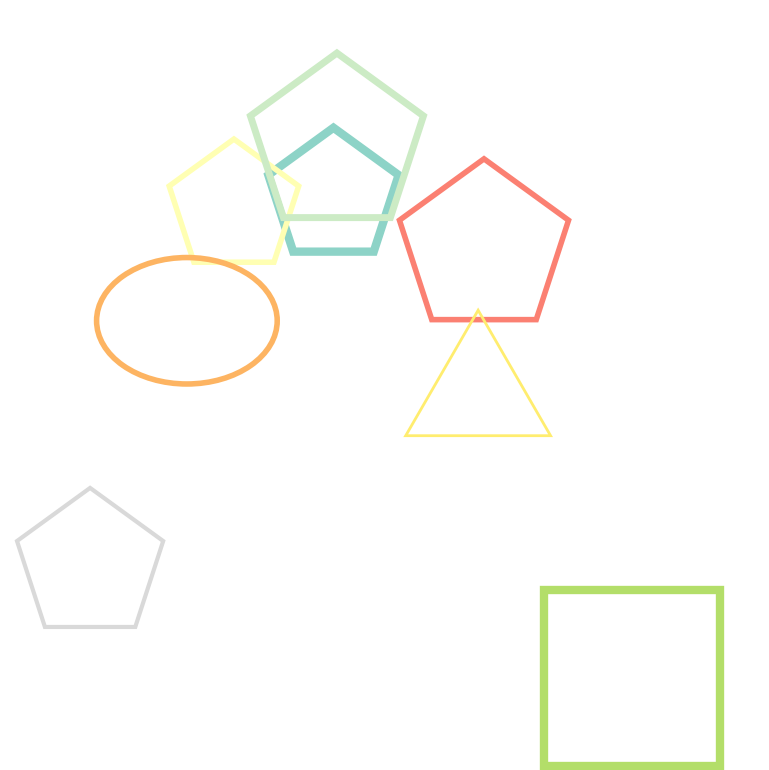[{"shape": "pentagon", "thickness": 3, "radius": 0.44, "center": [0.433, 0.745]}, {"shape": "pentagon", "thickness": 2, "radius": 0.44, "center": [0.304, 0.731]}, {"shape": "pentagon", "thickness": 2, "radius": 0.58, "center": [0.629, 0.678]}, {"shape": "oval", "thickness": 2, "radius": 0.59, "center": [0.243, 0.583]}, {"shape": "square", "thickness": 3, "radius": 0.57, "center": [0.821, 0.119]}, {"shape": "pentagon", "thickness": 1.5, "radius": 0.5, "center": [0.117, 0.267]}, {"shape": "pentagon", "thickness": 2.5, "radius": 0.59, "center": [0.438, 0.813]}, {"shape": "triangle", "thickness": 1, "radius": 0.54, "center": [0.621, 0.488]}]